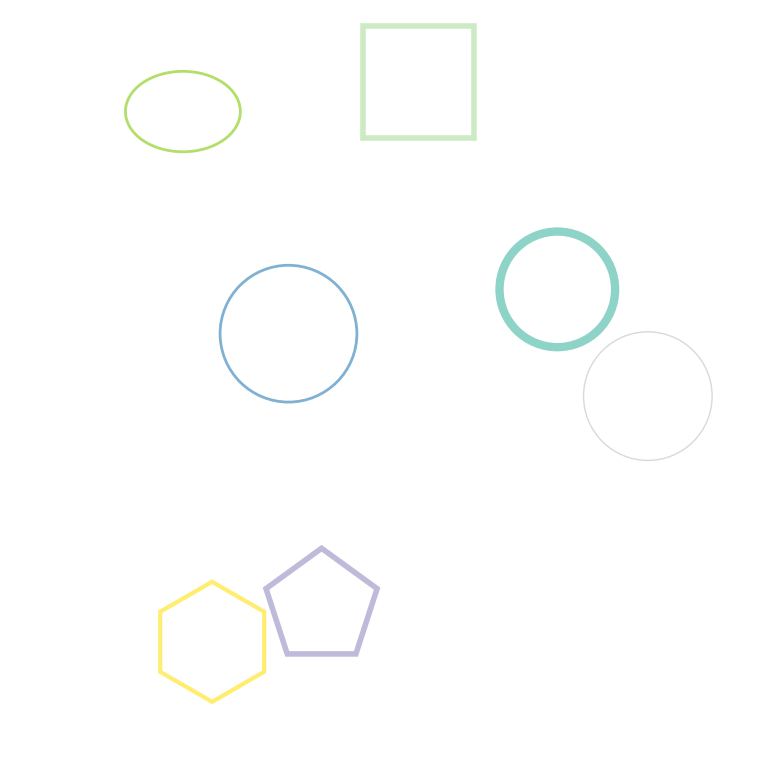[{"shape": "circle", "thickness": 3, "radius": 0.38, "center": [0.724, 0.624]}, {"shape": "pentagon", "thickness": 2, "radius": 0.38, "center": [0.418, 0.212]}, {"shape": "circle", "thickness": 1, "radius": 0.44, "center": [0.375, 0.567]}, {"shape": "oval", "thickness": 1, "radius": 0.37, "center": [0.238, 0.855]}, {"shape": "circle", "thickness": 0.5, "radius": 0.42, "center": [0.841, 0.486]}, {"shape": "square", "thickness": 2, "radius": 0.36, "center": [0.543, 0.894]}, {"shape": "hexagon", "thickness": 1.5, "radius": 0.39, "center": [0.276, 0.167]}]